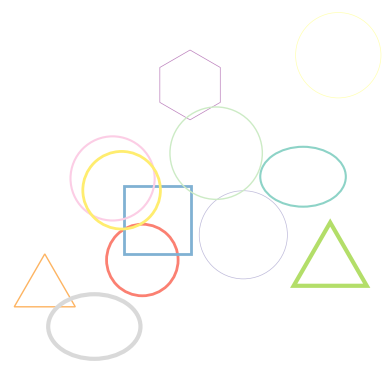[{"shape": "oval", "thickness": 1.5, "radius": 0.56, "center": [0.787, 0.541]}, {"shape": "circle", "thickness": 0.5, "radius": 0.55, "center": [0.879, 0.857]}, {"shape": "circle", "thickness": 0.5, "radius": 0.57, "center": [0.632, 0.39]}, {"shape": "circle", "thickness": 2, "radius": 0.46, "center": [0.37, 0.325]}, {"shape": "square", "thickness": 2, "radius": 0.44, "center": [0.409, 0.428]}, {"shape": "triangle", "thickness": 1, "radius": 0.46, "center": [0.116, 0.249]}, {"shape": "triangle", "thickness": 3, "radius": 0.55, "center": [0.858, 0.312]}, {"shape": "circle", "thickness": 1.5, "radius": 0.55, "center": [0.292, 0.537]}, {"shape": "oval", "thickness": 3, "radius": 0.6, "center": [0.245, 0.152]}, {"shape": "hexagon", "thickness": 0.5, "radius": 0.45, "center": [0.494, 0.779]}, {"shape": "circle", "thickness": 1, "radius": 0.6, "center": [0.561, 0.602]}, {"shape": "circle", "thickness": 2, "radius": 0.5, "center": [0.316, 0.506]}]